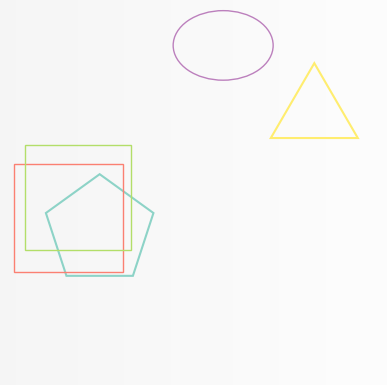[{"shape": "pentagon", "thickness": 1.5, "radius": 0.73, "center": [0.257, 0.402]}, {"shape": "square", "thickness": 1, "radius": 0.7, "center": [0.177, 0.434]}, {"shape": "square", "thickness": 1, "radius": 0.69, "center": [0.202, 0.487]}, {"shape": "oval", "thickness": 1, "radius": 0.65, "center": [0.576, 0.882]}, {"shape": "triangle", "thickness": 1.5, "radius": 0.65, "center": [0.811, 0.706]}]